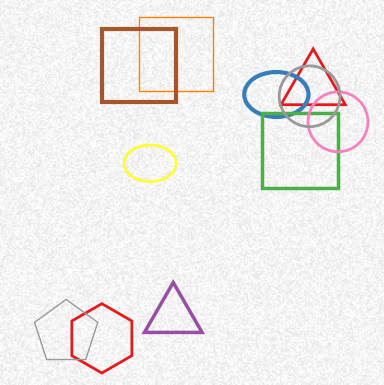[{"shape": "hexagon", "thickness": 2, "radius": 0.45, "center": [0.265, 0.121]}, {"shape": "triangle", "thickness": 2, "radius": 0.48, "center": [0.813, 0.776]}, {"shape": "oval", "thickness": 3, "radius": 0.42, "center": [0.718, 0.755]}, {"shape": "square", "thickness": 2.5, "radius": 0.49, "center": [0.779, 0.61]}, {"shape": "triangle", "thickness": 2.5, "radius": 0.43, "center": [0.45, 0.18]}, {"shape": "square", "thickness": 1, "radius": 0.48, "center": [0.457, 0.859]}, {"shape": "oval", "thickness": 2, "radius": 0.34, "center": [0.39, 0.576]}, {"shape": "square", "thickness": 3, "radius": 0.48, "center": [0.361, 0.83]}, {"shape": "circle", "thickness": 2, "radius": 0.39, "center": [0.878, 0.684]}, {"shape": "pentagon", "thickness": 1, "radius": 0.43, "center": [0.172, 0.136]}, {"shape": "circle", "thickness": 2, "radius": 0.4, "center": [0.804, 0.75]}]